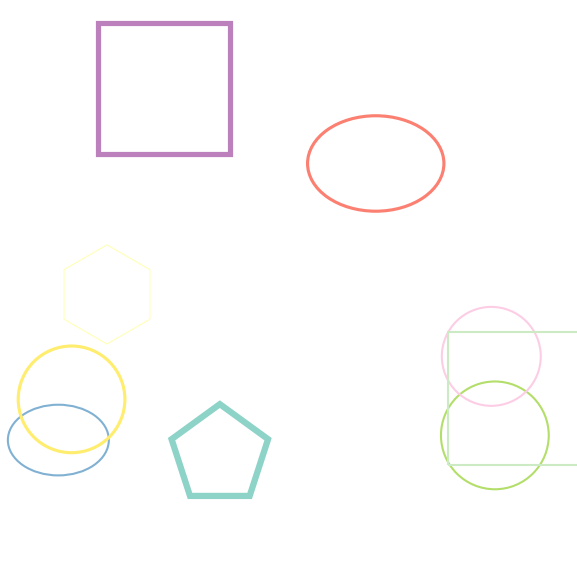[{"shape": "pentagon", "thickness": 3, "radius": 0.44, "center": [0.381, 0.211]}, {"shape": "hexagon", "thickness": 0.5, "radius": 0.43, "center": [0.185, 0.489]}, {"shape": "oval", "thickness": 1.5, "radius": 0.59, "center": [0.651, 0.716]}, {"shape": "oval", "thickness": 1, "radius": 0.44, "center": [0.101, 0.237]}, {"shape": "circle", "thickness": 1, "radius": 0.47, "center": [0.857, 0.245]}, {"shape": "circle", "thickness": 1, "radius": 0.43, "center": [0.851, 0.382]}, {"shape": "square", "thickness": 2.5, "radius": 0.57, "center": [0.284, 0.846]}, {"shape": "square", "thickness": 1, "radius": 0.58, "center": [0.891, 0.309]}, {"shape": "circle", "thickness": 1.5, "radius": 0.46, "center": [0.124, 0.308]}]